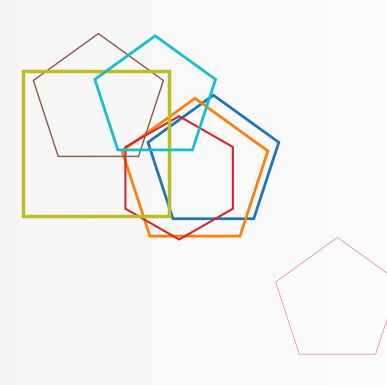[{"shape": "pentagon", "thickness": 2, "radius": 0.89, "center": [0.551, 0.575]}, {"shape": "pentagon", "thickness": 2, "radius": 0.99, "center": [0.503, 0.547]}, {"shape": "hexagon", "thickness": 1.5, "radius": 0.8, "center": [0.462, 0.538]}, {"shape": "pentagon", "thickness": 1, "radius": 0.88, "center": [0.254, 0.736]}, {"shape": "pentagon", "thickness": 0.5, "radius": 0.84, "center": [0.871, 0.216]}, {"shape": "square", "thickness": 2.5, "radius": 0.94, "center": [0.247, 0.627]}, {"shape": "pentagon", "thickness": 2, "radius": 0.82, "center": [0.4, 0.743]}]